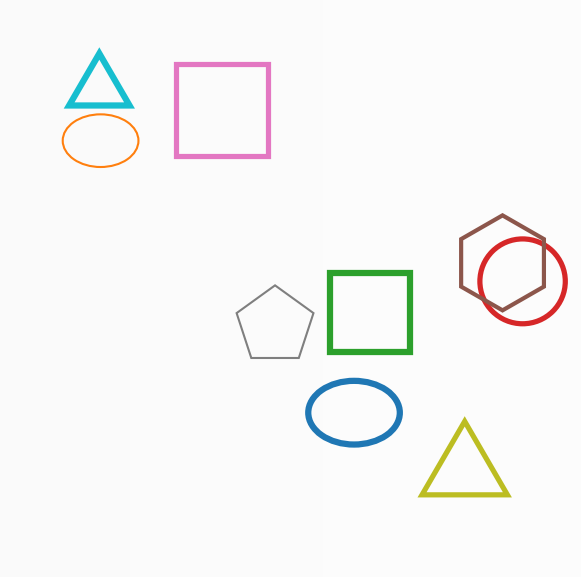[{"shape": "oval", "thickness": 3, "radius": 0.39, "center": [0.609, 0.285]}, {"shape": "oval", "thickness": 1, "radius": 0.33, "center": [0.173, 0.756]}, {"shape": "square", "thickness": 3, "radius": 0.34, "center": [0.636, 0.459]}, {"shape": "circle", "thickness": 2.5, "radius": 0.37, "center": [0.899, 0.512]}, {"shape": "hexagon", "thickness": 2, "radius": 0.41, "center": [0.865, 0.544]}, {"shape": "square", "thickness": 2.5, "radius": 0.4, "center": [0.382, 0.809]}, {"shape": "pentagon", "thickness": 1, "radius": 0.35, "center": [0.473, 0.435]}, {"shape": "triangle", "thickness": 2.5, "radius": 0.42, "center": [0.8, 0.185]}, {"shape": "triangle", "thickness": 3, "radius": 0.3, "center": [0.171, 0.846]}]